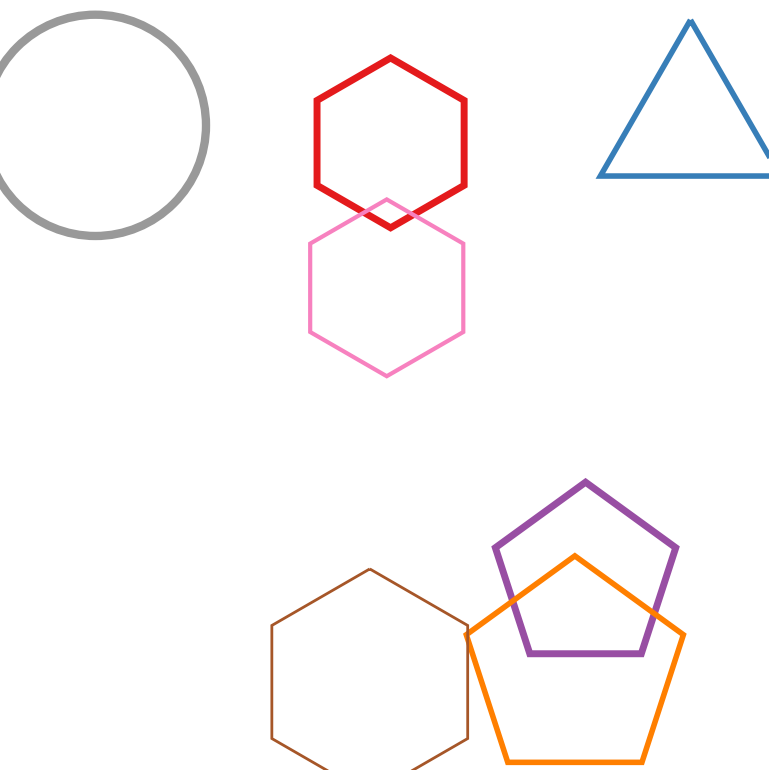[{"shape": "hexagon", "thickness": 2.5, "radius": 0.55, "center": [0.507, 0.814]}, {"shape": "triangle", "thickness": 2, "radius": 0.68, "center": [0.897, 0.839]}, {"shape": "pentagon", "thickness": 2.5, "radius": 0.62, "center": [0.76, 0.251]}, {"shape": "pentagon", "thickness": 2, "radius": 0.74, "center": [0.747, 0.13]}, {"shape": "hexagon", "thickness": 1, "radius": 0.73, "center": [0.48, 0.114]}, {"shape": "hexagon", "thickness": 1.5, "radius": 0.57, "center": [0.502, 0.626]}, {"shape": "circle", "thickness": 3, "radius": 0.72, "center": [0.124, 0.837]}]